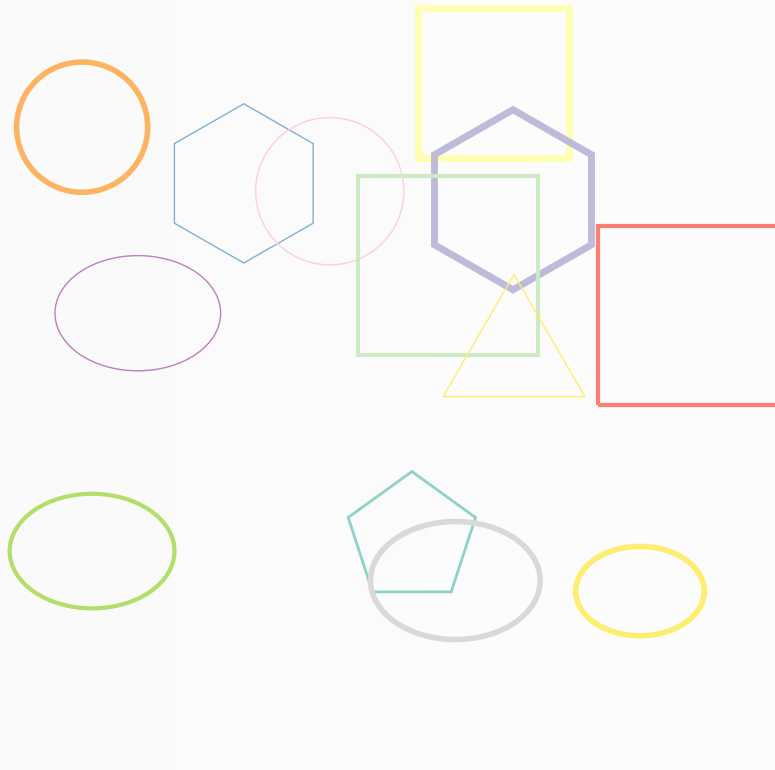[{"shape": "pentagon", "thickness": 1, "radius": 0.43, "center": [0.531, 0.301]}, {"shape": "square", "thickness": 2.5, "radius": 0.49, "center": [0.637, 0.892]}, {"shape": "hexagon", "thickness": 2.5, "radius": 0.58, "center": [0.662, 0.741]}, {"shape": "square", "thickness": 1.5, "radius": 0.58, "center": [0.888, 0.59]}, {"shape": "hexagon", "thickness": 0.5, "radius": 0.52, "center": [0.315, 0.762]}, {"shape": "circle", "thickness": 2, "radius": 0.42, "center": [0.106, 0.835]}, {"shape": "oval", "thickness": 1.5, "radius": 0.53, "center": [0.119, 0.284]}, {"shape": "circle", "thickness": 0.5, "radius": 0.48, "center": [0.425, 0.752]}, {"shape": "oval", "thickness": 2, "radius": 0.55, "center": [0.588, 0.246]}, {"shape": "oval", "thickness": 0.5, "radius": 0.53, "center": [0.178, 0.593]}, {"shape": "square", "thickness": 1.5, "radius": 0.58, "center": [0.578, 0.655]}, {"shape": "triangle", "thickness": 0.5, "radius": 0.53, "center": [0.663, 0.538]}, {"shape": "oval", "thickness": 2, "radius": 0.41, "center": [0.826, 0.232]}]